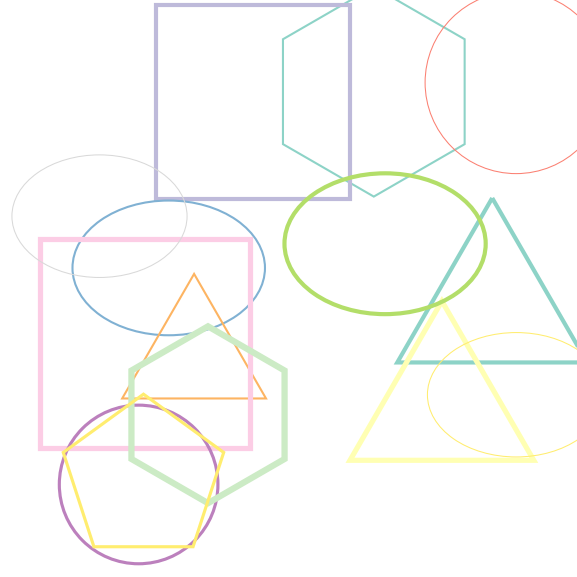[{"shape": "triangle", "thickness": 2, "radius": 0.95, "center": [0.852, 0.466]}, {"shape": "hexagon", "thickness": 1, "radius": 0.91, "center": [0.647, 0.84]}, {"shape": "triangle", "thickness": 2.5, "radius": 0.92, "center": [0.765, 0.294]}, {"shape": "square", "thickness": 2, "radius": 0.84, "center": [0.438, 0.822]}, {"shape": "circle", "thickness": 0.5, "radius": 0.79, "center": [0.894, 0.856]}, {"shape": "oval", "thickness": 1, "radius": 0.83, "center": [0.292, 0.535]}, {"shape": "triangle", "thickness": 1, "radius": 0.72, "center": [0.336, 0.381]}, {"shape": "oval", "thickness": 2, "radius": 0.87, "center": [0.667, 0.577]}, {"shape": "square", "thickness": 2.5, "radius": 0.91, "center": [0.252, 0.404]}, {"shape": "oval", "thickness": 0.5, "radius": 0.76, "center": [0.172, 0.625]}, {"shape": "circle", "thickness": 1.5, "radius": 0.69, "center": [0.24, 0.16]}, {"shape": "hexagon", "thickness": 3, "radius": 0.77, "center": [0.36, 0.281]}, {"shape": "oval", "thickness": 0.5, "radius": 0.77, "center": [0.894, 0.316]}, {"shape": "pentagon", "thickness": 1.5, "radius": 0.73, "center": [0.248, 0.171]}]